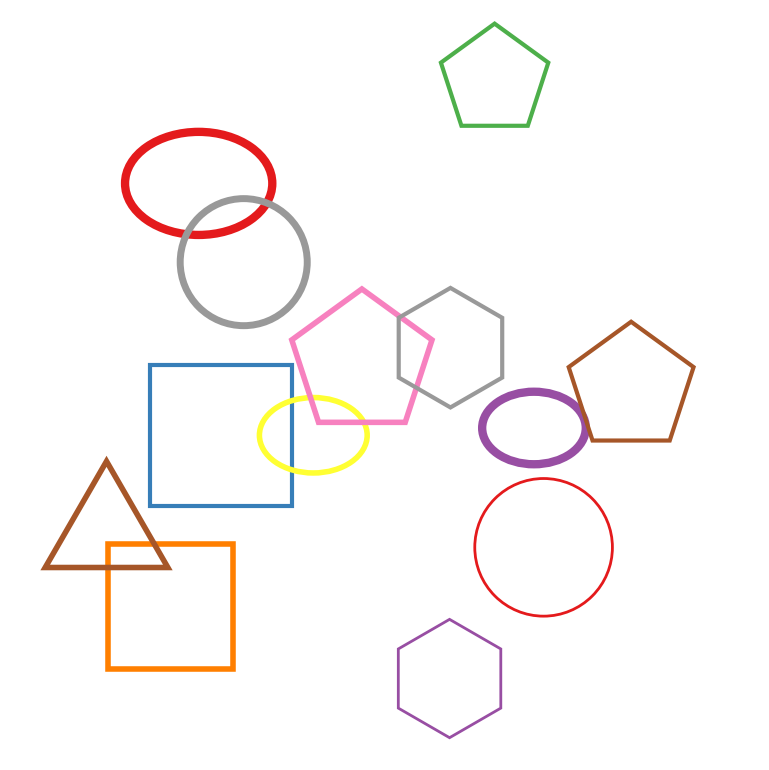[{"shape": "oval", "thickness": 3, "radius": 0.48, "center": [0.258, 0.762]}, {"shape": "circle", "thickness": 1, "radius": 0.45, "center": [0.706, 0.289]}, {"shape": "square", "thickness": 1.5, "radius": 0.46, "center": [0.287, 0.434]}, {"shape": "pentagon", "thickness": 1.5, "radius": 0.37, "center": [0.642, 0.896]}, {"shape": "oval", "thickness": 3, "radius": 0.34, "center": [0.693, 0.444]}, {"shape": "hexagon", "thickness": 1, "radius": 0.38, "center": [0.584, 0.119]}, {"shape": "square", "thickness": 2, "radius": 0.41, "center": [0.222, 0.212]}, {"shape": "oval", "thickness": 2, "radius": 0.35, "center": [0.407, 0.435]}, {"shape": "pentagon", "thickness": 1.5, "radius": 0.43, "center": [0.82, 0.497]}, {"shape": "triangle", "thickness": 2, "radius": 0.46, "center": [0.138, 0.309]}, {"shape": "pentagon", "thickness": 2, "radius": 0.48, "center": [0.47, 0.529]}, {"shape": "hexagon", "thickness": 1.5, "radius": 0.39, "center": [0.585, 0.548]}, {"shape": "circle", "thickness": 2.5, "radius": 0.41, "center": [0.317, 0.66]}]